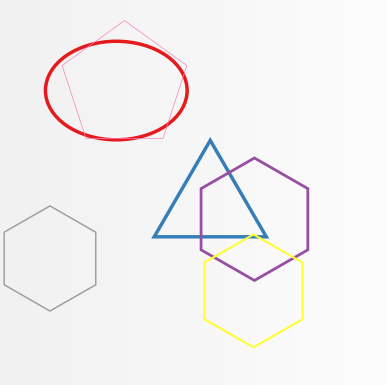[{"shape": "oval", "thickness": 2.5, "radius": 0.91, "center": [0.3, 0.765]}, {"shape": "triangle", "thickness": 2.5, "radius": 0.83, "center": [0.543, 0.468]}, {"shape": "hexagon", "thickness": 2, "radius": 0.8, "center": [0.657, 0.431]}, {"shape": "hexagon", "thickness": 1.5, "radius": 0.73, "center": [0.654, 0.244]}, {"shape": "pentagon", "thickness": 0.5, "radius": 0.85, "center": [0.321, 0.777]}, {"shape": "hexagon", "thickness": 1, "radius": 0.68, "center": [0.129, 0.329]}]